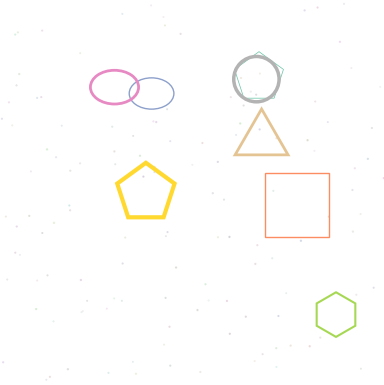[{"shape": "pentagon", "thickness": 0.5, "radius": 0.33, "center": [0.673, 0.799]}, {"shape": "square", "thickness": 1, "radius": 0.41, "center": [0.772, 0.468]}, {"shape": "oval", "thickness": 1, "radius": 0.29, "center": [0.394, 0.757]}, {"shape": "oval", "thickness": 2, "radius": 0.31, "center": [0.297, 0.774]}, {"shape": "hexagon", "thickness": 1.5, "radius": 0.29, "center": [0.873, 0.183]}, {"shape": "pentagon", "thickness": 3, "radius": 0.39, "center": [0.379, 0.499]}, {"shape": "triangle", "thickness": 2, "radius": 0.4, "center": [0.679, 0.637]}, {"shape": "circle", "thickness": 2.5, "radius": 0.29, "center": [0.666, 0.794]}]